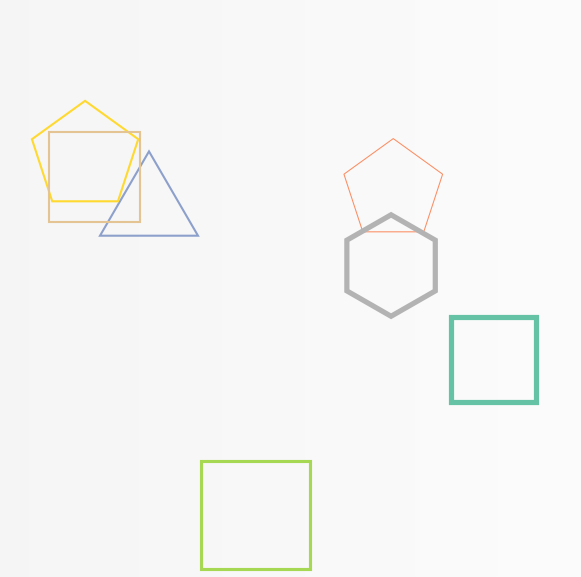[{"shape": "square", "thickness": 2.5, "radius": 0.36, "center": [0.849, 0.376]}, {"shape": "pentagon", "thickness": 0.5, "radius": 0.45, "center": [0.677, 0.67]}, {"shape": "triangle", "thickness": 1, "radius": 0.49, "center": [0.256, 0.64]}, {"shape": "square", "thickness": 1.5, "radius": 0.47, "center": [0.44, 0.108]}, {"shape": "pentagon", "thickness": 1, "radius": 0.48, "center": [0.146, 0.728]}, {"shape": "square", "thickness": 1, "radius": 0.39, "center": [0.163, 0.693]}, {"shape": "hexagon", "thickness": 2.5, "radius": 0.44, "center": [0.673, 0.539]}]